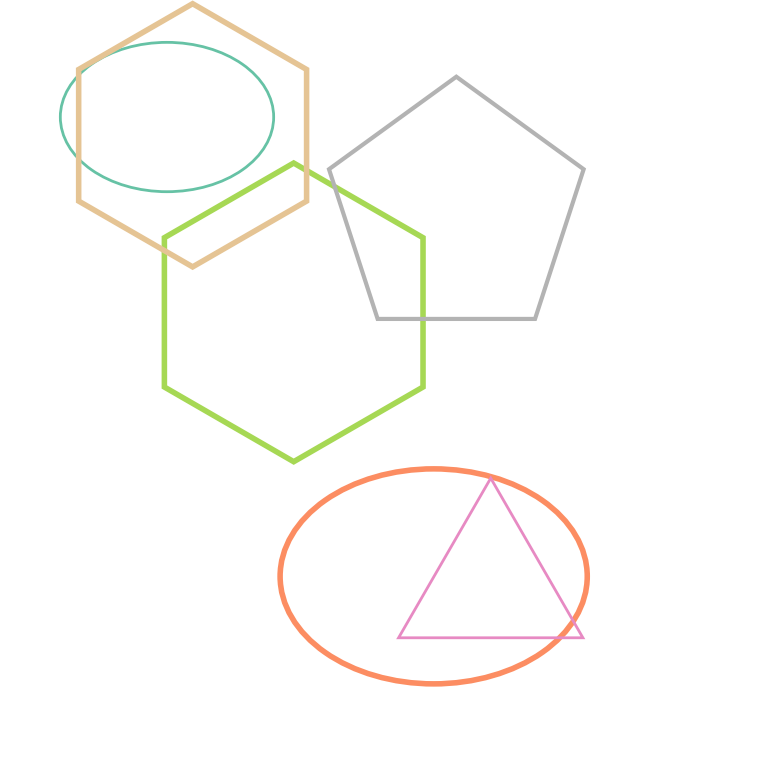[{"shape": "oval", "thickness": 1, "radius": 0.69, "center": [0.217, 0.848]}, {"shape": "oval", "thickness": 2, "radius": 1.0, "center": [0.563, 0.251]}, {"shape": "triangle", "thickness": 1, "radius": 0.69, "center": [0.637, 0.241]}, {"shape": "hexagon", "thickness": 2, "radius": 0.97, "center": [0.381, 0.594]}, {"shape": "hexagon", "thickness": 2, "radius": 0.85, "center": [0.25, 0.824]}, {"shape": "pentagon", "thickness": 1.5, "radius": 0.87, "center": [0.593, 0.726]}]